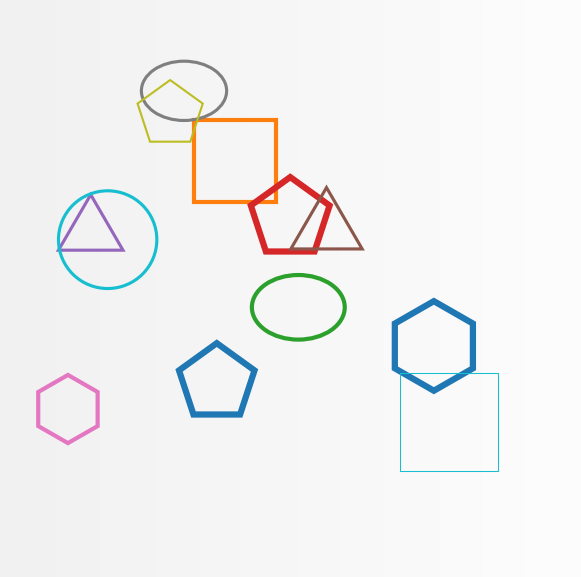[{"shape": "pentagon", "thickness": 3, "radius": 0.34, "center": [0.373, 0.337]}, {"shape": "hexagon", "thickness": 3, "radius": 0.39, "center": [0.746, 0.4]}, {"shape": "square", "thickness": 2, "radius": 0.35, "center": [0.404, 0.72]}, {"shape": "oval", "thickness": 2, "radius": 0.4, "center": [0.513, 0.467]}, {"shape": "pentagon", "thickness": 3, "radius": 0.36, "center": [0.499, 0.621]}, {"shape": "triangle", "thickness": 1.5, "radius": 0.32, "center": [0.156, 0.598]}, {"shape": "triangle", "thickness": 1.5, "radius": 0.35, "center": [0.562, 0.603]}, {"shape": "hexagon", "thickness": 2, "radius": 0.3, "center": [0.117, 0.291]}, {"shape": "oval", "thickness": 1.5, "radius": 0.37, "center": [0.317, 0.842]}, {"shape": "pentagon", "thickness": 1, "radius": 0.29, "center": [0.293, 0.802]}, {"shape": "circle", "thickness": 1.5, "radius": 0.42, "center": [0.185, 0.584]}, {"shape": "square", "thickness": 0.5, "radius": 0.42, "center": [0.772, 0.269]}]